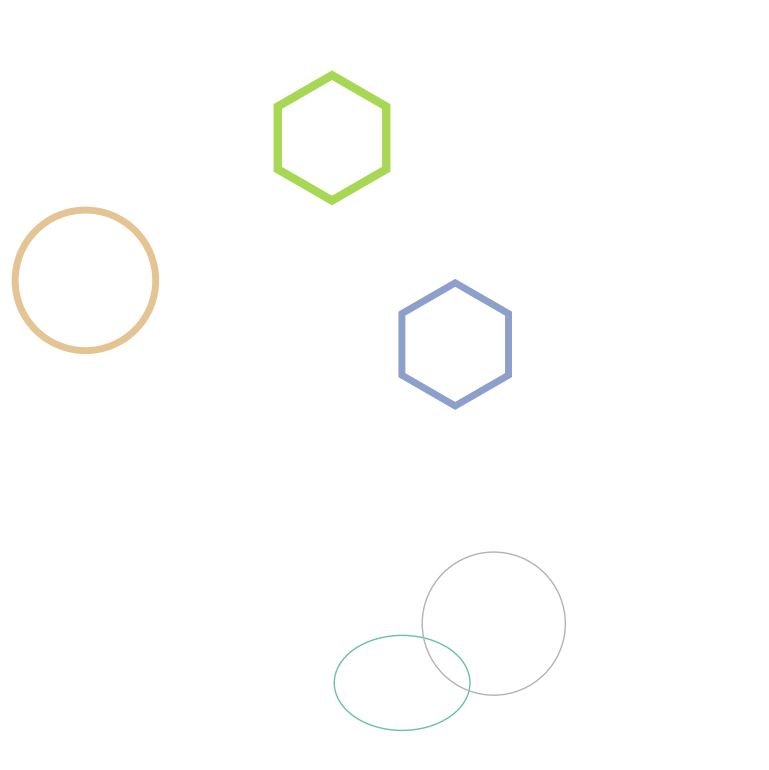[{"shape": "oval", "thickness": 0.5, "radius": 0.44, "center": [0.522, 0.113]}, {"shape": "hexagon", "thickness": 2.5, "radius": 0.4, "center": [0.591, 0.553]}, {"shape": "hexagon", "thickness": 3, "radius": 0.41, "center": [0.431, 0.821]}, {"shape": "circle", "thickness": 2.5, "radius": 0.46, "center": [0.111, 0.636]}, {"shape": "circle", "thickness": 0.5, "radius": 0.46, "center": [0.641, 0.19]}]